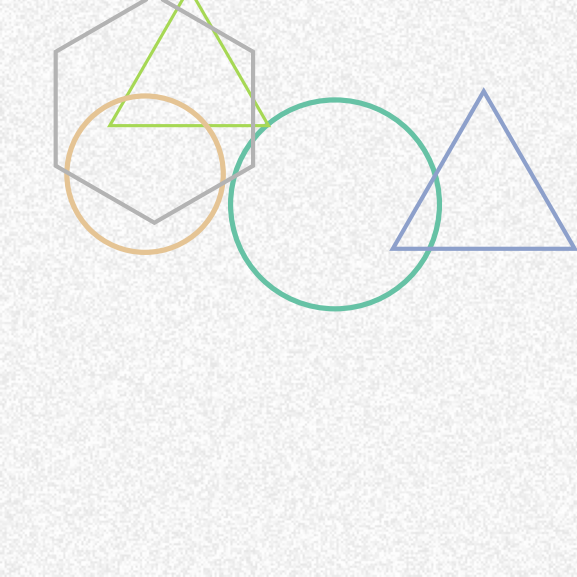[{"shape": "circle", "thickness": 2.5, "radius": 0.9, "center": [0.58, 0.645]}, {"shape": "triangle", "thickness": 2, "radius": 0.91, "center": [0.838, 0.659]}, {"shape": "triangle", "thickness": 1.5, "radius": 0.79, "center": [0.327, 0.861]}, {"shape": "circle", "thickness": 2.5, "radius": 0.68, "center": [0.251, 0.698]}, {"shape": "hexagon", "thickness": 2, "radius": 0.99, "center": [0.267, 0.811]}]